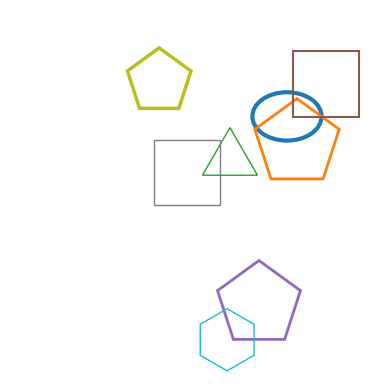[{"shape": "oval", "thickness": 3, "radius": 0.45, "center": [0.745, 0.698]}, {"shape": "pentagon", "thickness": 2, "radius": 0.58, "center": [0.772, 0.629]}, {"shape": "triangle", "thickness": 1, "radius": 0.41, "center": [0.597, 0.586]}, {"shape": "pentagon", "thickness": 2, "radius": 0.57, "center": [0.673, 0.21]}, {"shape": "square", "thickness": 1.5, "radius": 0.43, "center": [0.847, 0.781]}, {"shape": "square", "thickness": 1, "radius": 0.43, "center": [0.486, 0.552]}, {"shape": "pentagon", "thickness": 2.5, "radius": 0.43, "center": [0.414, 0.789]}, {"shape": "hexagon", "thickness": 1, "radius": 0.4, "center": [0.59, 0.117]}]